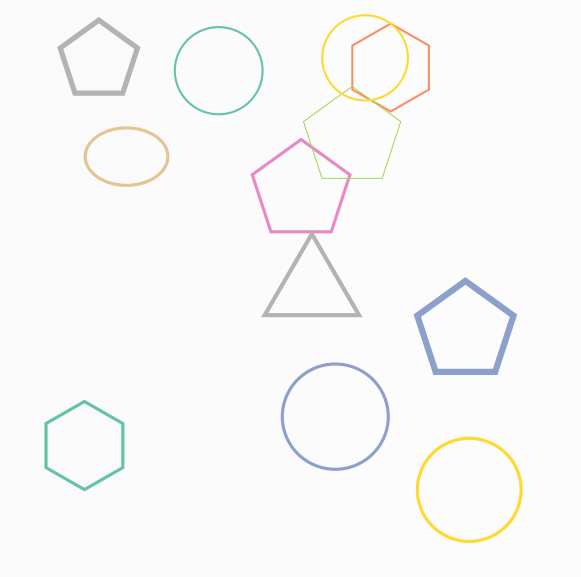[{"shape": "hexagon", "thickness": 1.5, "radius": 0.38, "center": [0.145, 0.228]}, {"shape": "circle", "thickness": 1, "radius": 0.38, "center": [0.376, 0.877]}, {"shape": "hexagon", "thickness": 1, "radius": 0.38, "center": [0.672, 0.882]}, {"shape": "circle", "thickness": 1.5, "radius": 0.46, "center": [0.577, 0.278]}, {"shape": "pentagon", "thickness": 3, "radius": 0.44, "center": [0.801, 0.426]}, {"shape": "pentagon", "thickness": 1.5, "radius": 0.44, "center": [0.518, 0.669]}, {"shape": "pentagon", "thickness": 0.5, "radius": 0.44, "center": [0.606, 0.761]}, {"shape": "circle", "thickness": 1.5, "radius": 0.45, "center": [0.807, 0.151]}, {"shape": "circle", "thickness": 1, "radius": 0.37, "center": [0.628, 0.899]}, {"shape": "oval", "thickness": 1.5, "radius": 0.36, "center": [0.218, 0.728]}, {"shape": "triangle", "thickness": 2, "radius": 0.47, "center": [0.537, 0.5]}, {"shape": "pentagon", "thickness": 2.5, "radius": 0.35, "center": [0.17, 0.894]}]